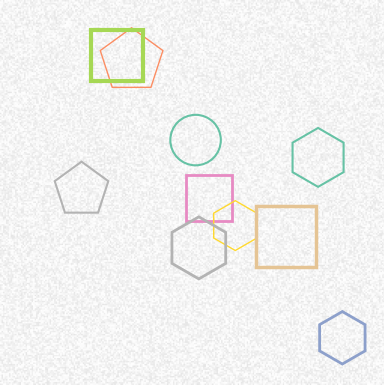[{"shape": "circle", "thickness": 1.5, "radius": 0.33, "center": [0.508, 0.636]}, {"shape": "hexagon", "thickness": 1.5, "radius": 0.38, "center": [0.826, 0.591]}, {"shape": "pentagon", "thickness": 1, "radius": 0.43, "center": [0.342, 0.842]}, {"shape": "hexagon", "thickness": 2, "radius": 0.34, "center": [0.889, 0.123]}, {"shape": "square", "thickness": 2, "radius": 0.3, "center": [0.542, 0.486]}, {"shape": "square", "thickness": 3, "radius": 0.34, "center": [0.305, 0.856]}, {"shape": "hexagon", "thickness": 1, "radius": 0.32, "center": [0.611, 0.414]}, {"shape": "square", "thickness": 2.5, "radius": 0.39, "center": [0.743, 0.386]}, {"shape": "pentagon", "thickness": 1.5, "radius": 0.37, "center": [0.212, 0.507]}, {"shape": "hexagon", "thickness": 2, "radius": 0.4, "center": [0.516, 0.356]}]